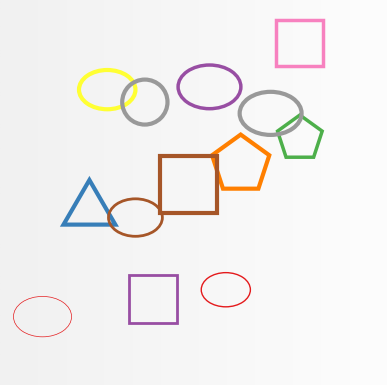[{"shape": "oval", "thickness": 1, "radius": 0.32, "center": [0.583, 0.247]}, {"shape": "oval", "thickness": 0.5, "radius": 0.37, "center": [0.11, 0.178]}, {"shape": "triangle", "thickness": 3, "radius": 0.39, "center": [0.231, 0.455]}, {"shape": "pentagon", "thickness": 2.5, "radius": 0.3, "center": [0.774, 0.641]}, {"shape": "square", "thickness": 2, "radius": 0.31, "center": [0.395, 0.223]}, {"shape": "oval", "thickness": 2.5, "radius": 0.41, "center": [0.541, 0.774]}, {"shape": "pentagon", "thickness": 3, "radius": 0.39, "center": [0.621, 0.573]}, {"shape": "oval", "thickness": 3, "radius": 0.36, "center": [0.277, 0.767]}, {"shape": "square", "thickness": 3, "radius": 0.37, "center": [0.487, 0.521]}, {"shape": "oval", "thickness": 2, "radius": 0.35, "center": [0.35, 0.435]}, {"shape": "square", "thickness": 2.5, "radius": 0.3, "center": [0.773, 0.888]}, {"shape": "circle", "thickness": 3, "radius": 0.29, "center": [0.374, 0.735]}, {"shape": "oval", "thickness": 3, "radius": 0.4, "center": [0.698, 0.706]}]